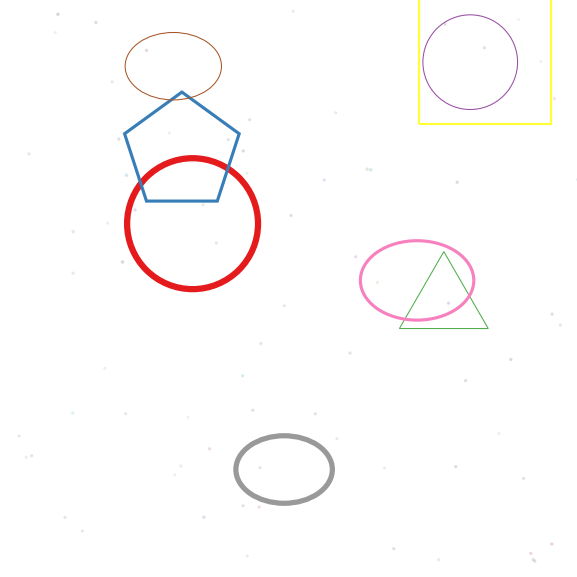[{"shape": "circle", "thickness": 3, "radius": 0.57, "center": [0.333, 0.612]}, {"shape": "pentagon", "thickness": 1.5, "radius": 0.52, "center": [0.315, 0.735]}, {"shape": "triangle", "thickness": 0.5, "radius": 0.44, "center": [0.769, 0.475]}, {"shape": "circle", "thickness": 0.5, "radius": 0.41, "center": [0.814, 0.891]}, {"shape": "square", "thickness": 1, "radius": 0.57, "center": [0.84, 0.898]}, {"shape": "oval", "thickness": 0.5, "radius": 0.42, "center": [0.3, 0.885]}, {"shape": "oval", "thickness": 1.5, "radius": 0.49, "center": [0.722, 0.514]}, {"shape": "oval", "thickness": 2.5, "radius": 0.42, "center": [0.492, 0.186]}]